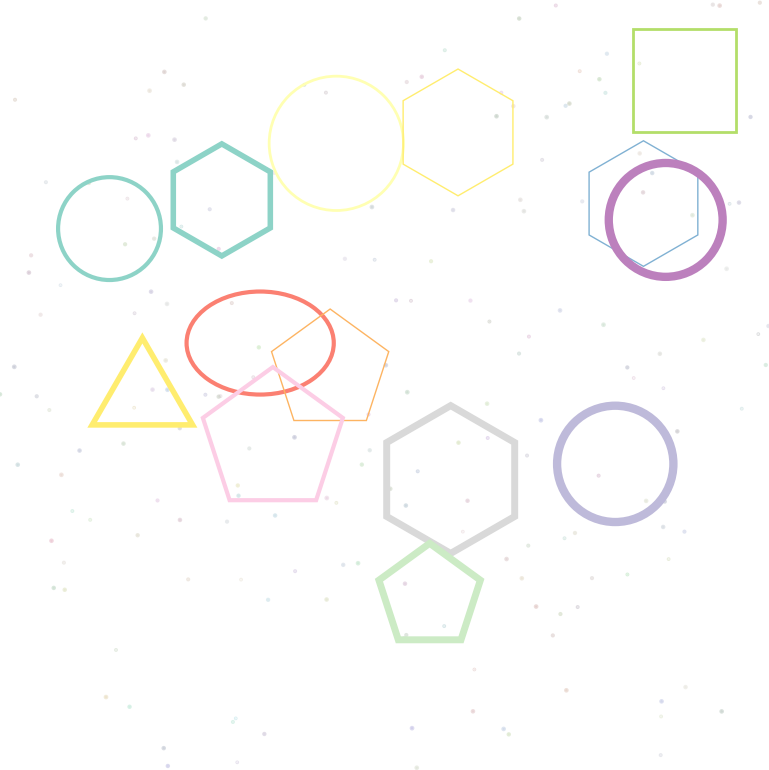[{"shape": "hexagon", "thickness": 2, "radius": 0.36, "center": [0.288, 0.74]}, {"shape": "circle", "thickness": 1.5, "radius": 0.33, "center": [0.142, 0.703]}, {"shape": "circle", "thickness": 1, "radius": 0.44, "center": [0.437, 0.814]}, {"shape": "circle", "thickness": 3, "radius": 0.38, "center": [0.799, 0.398]}, {"shape": "oval", "thickness": 1.5, "radius": 0.48, "center": [0.338, 0.554]}, {"shape": "hexagon", "thickness": 0.5, "radius": 0.41, "center": [0.836, 0.736]}, {"shape": "pentagon", "thickness": 0.5, "radius": 0.4, "center": [0.429, 0.519]}, {"shape": "square", "thickness": 1, "radius": 0.33, "center": [0.889, 0.895]}, {"shape": "pentagon", "thickness": 1.5, "radius": 0.48, "center": [0.354, 0.428]}, {"shape": "hexagon", "thickness": 2.5, "radius": 0.48, "center": [0.585, 0.377]}, {"shape": "circle", "thickness": 3, "radius": 0.37, "center": [0.865, 0.714]}, {"shape": "pentagon", "thickness": 2.5, "radius": 0.35, "center": [0.558, 0.225]}, {"shape": "triangle", "thickness": 2, "radius": 0.38, "center": [0.185, 0.486]}, {"shape": "hexagon", "thickness": 0.5, "radius": 0.41, "center": [0.595, 0.828]}]